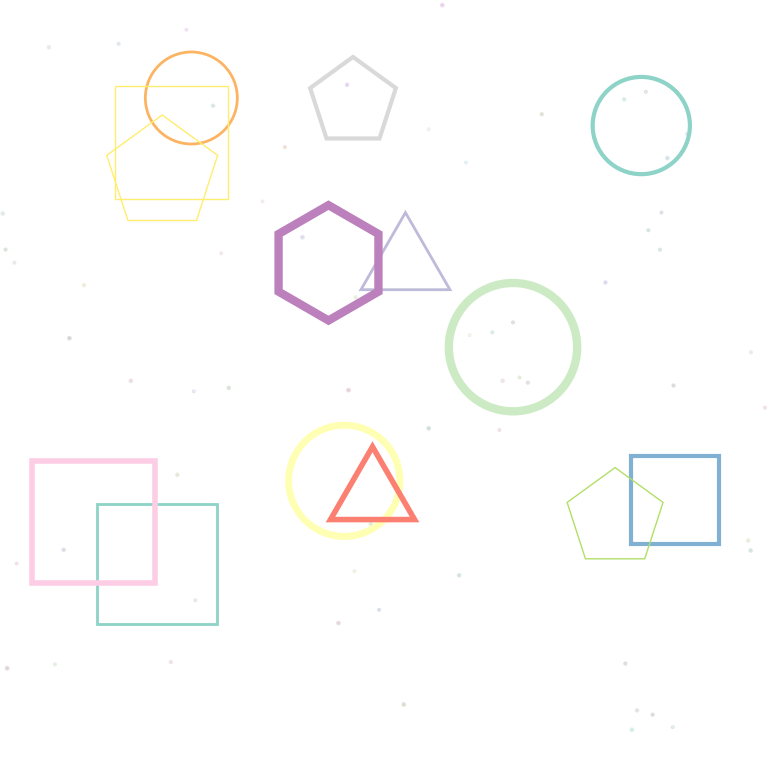[{"shape": "circle", "thickness": 1.5, "radius": 0.32, "center": [0.833, 0.837]}, {"shape": "square", "thickness": 1, "radius": 0.39, "center": [0.204, 0.268]}, {"shape": "circle", "thickness": 2.5, "radius": 0.36, "center": [0.447, 0.376]}, {"shape": "triangle", "thickness": 1, "radius": 0.33, "center": [0.527, 0.657]}, {"shape": "triangle", "thickness": 2, "radius": 0.32, "center": [0.484, 0.357]}, {"shape": "square", "thickness": 1.5, "radius": 0.29, "center": [0.876, 0.351]}, {"shape": "circle", "thickness": 1, "radius": 0.3, "center": [0.248, 0.873]}, {"shape": "pentagon", "thickness": 0.5, "radius": 0.33, "center": [0.799, 0.327]}, {"shape": "square", "thickness": 2, "radius": 0.4, "center": [0.121, 0.322]}, {"shape": "pentagon", "thickness": 1.5, "radius": 0.29, "center": [0.458, 0.868]}, {"shape": "hexagon", "thickness": 3, "radius": 0.37, "center": [0.427, 0.659]}, {"shape": "circle", "thickness": 3, "radius": 0.42, "center": [0.666, 0.549]}, {"shape": "pentagon", "thickness": 0.5, "radius": 0.38, "center": [0.211, 0.775]}, {"shape": "square", "thickness": 0.5, "radius": 0.37, "center": [0.223, 0.815]}]